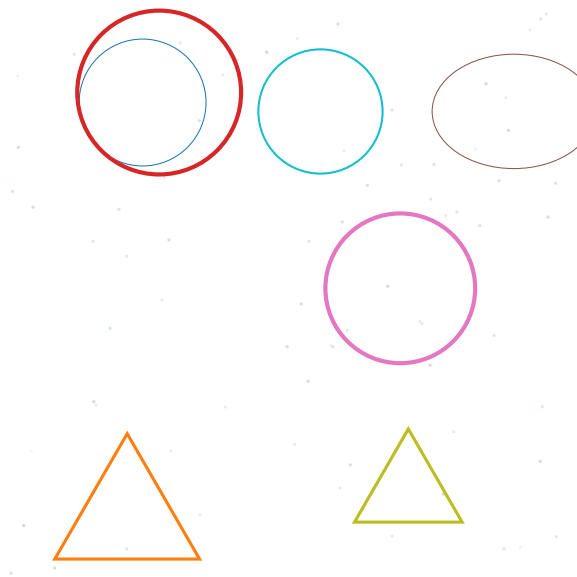[{"shape": "circle", "thickness": 0.5, "radius": 0.55, "center": [0.247, 0.822]}, {"shape": "triangle", "thickness": 1.5, "radius": 0.72, "center": [0.22, 0.103]}, {"shape": "circle", "thickness": 2, "radius": 0.71, "center": [0.276, 0.839]}, {"shape": "oval", "thickness": 0.5, "radius": 0.71, "center": [0.89, 0.806]}, {"shape": "circle", "thickness": 2, "radius": 0.65, "center": [0.693, 0.5]}, {"shape": "triangle", "thickness": 1.5, "radius": 0.54, "center": [0.707, 0.149]}, {"shape": "circle", "thickness": 1, "radius": 0.54, "center": [0.555, 0.806]}]